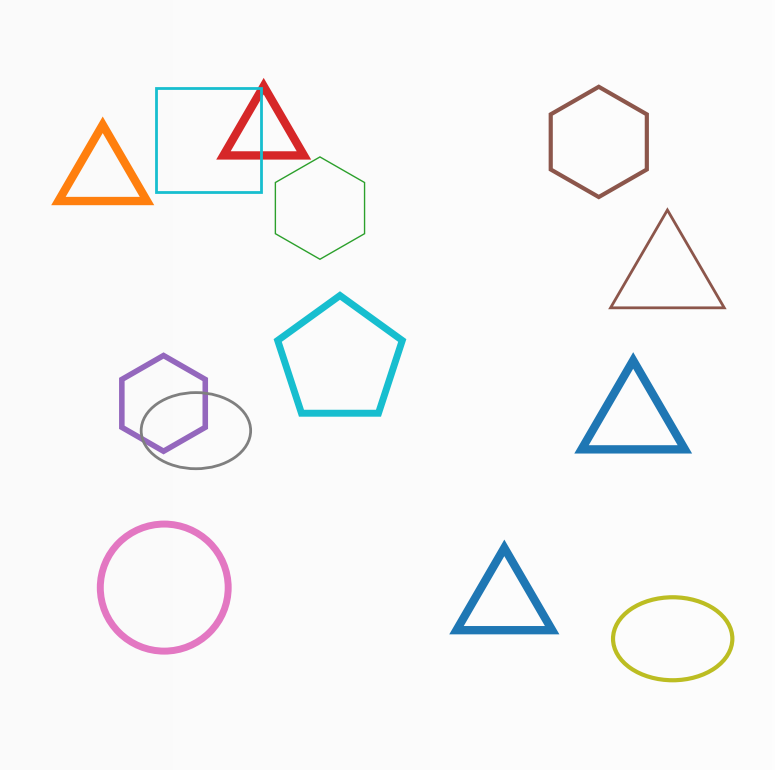[{"shape": "triangle", "thickness": 3, "radius": 0.36, "center": [0.651, 0.217]}, {"shape": "triangle", "thickness": 3, "radius": 0.38, "center": [0.817, 0.455]}, {"shape": "triangle", "thickness": 3, "radius": 0.33, "center": [0.133, 0.772]}, {"shape": "hexagon", "thickness": 0.5, "radius": 0.33, "center": [0.413, 0.73]}, {"shape": "triangle", "thickness": 3, "radius": 0.3, "center": [0.34, 0.828]}, {"shape": "hexagon", "thickness": 2, "radius": 0.31, "center": [0.211, 0.476]}, {"shape": "hexagon", "thickness": 1.5, "radius": 0.36, "center": [0.773, 0.816]}, {"shape": "triangle", "thickness": 1, "radius": 0.42, "center": [0.861, 0.643]}, {"shape": "circle", "thickness": 2.5, "radius": 0.41, "center": [0.212, 0.237]}, {"shape": "oval", "thickness": 1, "radius": 0.35, "center": [0.253, 0.441]}, {"shape": "oval", "thickness": 1.5, "radius": 0.38, "center": [0.868, 0.17]}, {"shape": "pentagon", "thickness": 2.5, "radius": 0.42, "center": [0.439, 0.532]}, {"shape": "square", "thickness": 1, "radius": 0.34, "center": [0.269, 0.818]}]